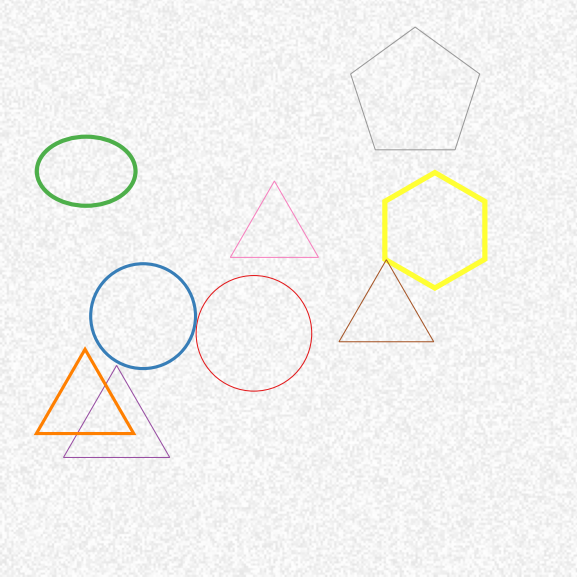[{"shape": "circle", "thickness": 0.5, "radius": 0.5, "center": [0.44, 0.422]}, {"shape": "circle", "thickness": 1.5, "radius": 0.45, "center": [0.248, 0.452]}, {"shape": "oval", "thickness": 2, "radius": 0.43, "center": [0.149, 0.703]}, {"shape": "triangle", "thickness": 0.5, "radius": 0.53, "center": [0.202, 0.26]}, {"shape": "triangle", "thickness": 1.5, "radius": 0.49, "center": [0.147, 0.297]}, {"shape": "hexagon", "thickness": 2.5, "radius": 0.5, "center": [0.753, 0.6]}, {"shape": "triangle", "thickness": 0.5, "radius": 0.47, "center": [0.669, 0.455]}, {"shape": "triangle", "thickness": 0.5, "radius": 0.44, "center": [0.475, 0.598]}, {"shape": "pentagon", "thickness": 0.5, "radius": 0.59, "center": [0.719, 0.835]}]